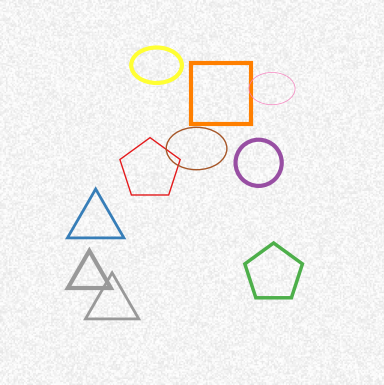[{"shape": "pentagon", "thickness": 1, "radius": 0.41, "center": [0.39, 0.56]}, {"shape": "triangle", "thickness": 2, "radius": 0.42, "center": [0.249, 0.424]}, {"shape": "pentagon", "thickness": 2.5, "radius": 0.39, "center": [0.711, 0.29]}, {"shape": "circle", "thickness": 3, "radius": 0.3, "center": [0.672, 0.577]}, {"shape": "square", "thickness": 3, "radius": 0.39, "center": [0.574, 0.757]}, {"shape": "oval", "thickness": 3, "radius": 0.33, "center": [0.407, 0.831]}, {"shape": "oval", "thickness": 1, "radius": 0.39, "center": [0.511, 0.614]}, {"shape": "oval", "thickness": 0.5, "radius": 0.3, "center": [0.707, 0.77]}, {"shape": "triangle", "thickness": 2, "radius": 0.4, "center": [0.291, 0.212]}, {"shape": "triangle", "thickness": 3, "radius": 0.32, "center": [0.232, 0.284]}]